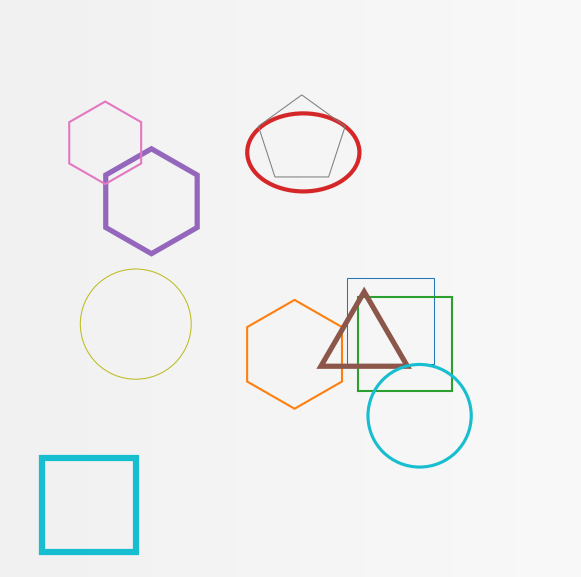[{"shape": "square", "thickness": 0.5, "radius": 0.37, "center": [0.673, 0.443]}, {"shape": "hexagon", "thickness": 1, "radius": 0.47, "center": [0.507, 0.386]}, {"shape": "square", "thickness": 1, "radius": 0.41, "center": [0.697, 0.403]}, {"shape": "oval", "thickness": 2, "radius": 0.48, "center": [0.522, 0.735]}, {"shape": "hexagon", "thickness": 2.5, "radius": 0.45, "center": [0.261, 0.651]}, {"shape": "triangle", "thickness": 2.5, "radius": 0.43, "center": [0.627, 0.408]}, {"shape": "hexagon", "thickness": 1, "radius": 0.36, "center": [0.181, 0.752]}, {"shape": "pentagon", "thickness": 0.5, "radius": 0.39, "center": [0.519, 0.756]}, {"shape": "circle", "thickness": 0.5, "radius": 0.48, "center": [0.234, 0.438]}, {"shape": "square", "thickness": 3, "radius": 0.41, "center": [0.153, 0.124]}, {"shape": "circle", "thickness": 1.5, "radius": 0.44, "center": [0.722, 0.279]}]